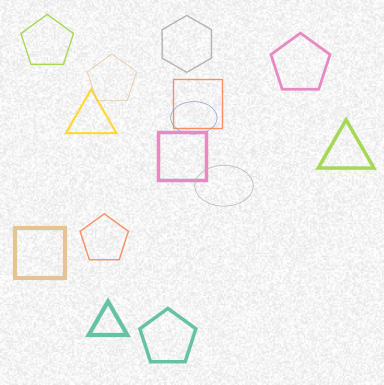[{"shape": "triangle", "thickness": 3, "radius": 0.29, "center": [0.281, 0.159]}, {"shape": "pentagon", "thickness": 2.5, "radius": 0.38, "center": [0.436, 0.122]}, {"shape": "square", "thickness": 1, "radius": 0.32, "center": [0.514, 0.732]}, {"shape": "pentagon", "thickness": 1, "radius": 0.33, "center": [0.271, 0.379]}, {"shape": "oval", "thickness": 0.5, "radius": 0.3, "center": [0.504, 0.694]}, {"shape": "square", "thickness": 2.5, "radius": 0.31, "center": [0.472, 0.594]}, {"shape": "pentagon", "thickness": 2, "radius": 0.4, "center": [0.78, 0.833]}, {"shape": "pentagon", "thickness": 1, "radius": 0.36, "center": [0.123, 0.891]}, {"shape": "triangle", "thickness": 2.5, "radius": 0.42, "center": [0.899, 0.605]}, {"shape": "triangle", "thickness": 1.5, "radius": 0.38, "center": [0.237, 0.692]}, {"shape": "pentagon", "thickness": 0.5, "radius": 0.34, "center": [0.291, 0.793]}, {"shape": "square", "thickness": 3, "radius": 0.32, "center": [0.104, 0.343]}, {"shape": "oval", "thickness": 0.5, "radius": 0.38, "center": [0.582, 0.518]}, {"shape": "hexagon", "thickness": 1, "radius": 0.37, "center": [0.485, 0.886]}]